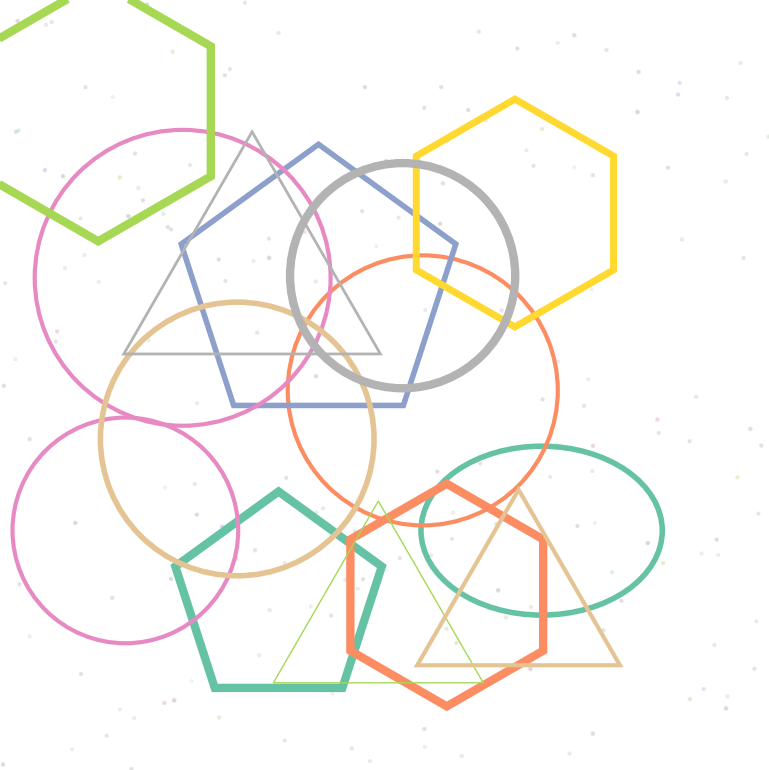[{"shape": "oval", "thickness": 2, "radius": 0.78, "center": [0.703, 0.311]}, {"shape": "pentagon", "thickness": 3, "radius": 0.7, "center": [0.362, 0.221]}, {"shape": "circle", "thickness": 1.5, "radius": 0.88, "center": [0.549, 0.493]}, {"shape": "hexagon", "thickness": 3, "radius": 0.72, "center": [0.58, 0.227]}, {"shape": "pentagon", "thickness": 2, "radius": 0.94, "center": [0.414, 0.625]}, {"shape": "circle", "thickness": 1.5, "radius": 0.73, "center": [0.163, 0.311]}, {"shape": "circle", "thickness": 1.5, "radius": 0.96, "center": [0.237, 0.639]}, {"shape": "hexagon", "thickness": 3, "radius": 0.84, "center": [0.128, 0.855]}, {"shape": "triangle", "thickness": 0.5, "radius": 0.79, "center": [0.491, 0.192]}, {"shape": "hexagon", "thickness": 2.5, "radius": 0.74, "center": [0.669, 0.723]}, {"shape": "triangle", "thickness": 1.5, "radius": 0.76, "center": [0.673, 0.212]}, {"shape": "circle", "thickness": 2, "radius": 0.89, "center": [0.308, 0.43]}, {"shape": "circle", "thickness": 3, "radius": 0.73, "center": [0.523, 0.642]}, {"shape": "triangle", "thickness": 1, "radius": 0.96, "center": [0.327, 0.636]}]